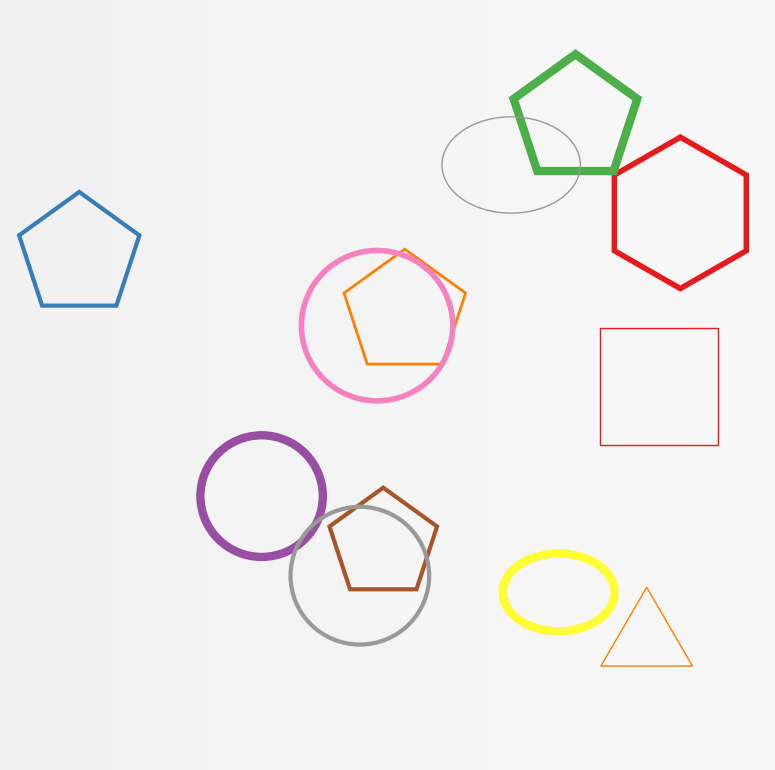[{"shape": "hexagon", "thickness": 2, "radius": 0.49, "center": [0.878, 0.724]}, {"shape": "square", "thickness": 0.5, "radius": 0.38, "center": [0.85, 0.498]}, {"shape": "pentagon", "thickness": 1.5, "radius": 0.41, "center": [0.102, 0.669]}, {"shape": "pentagon", "thickness": 3, "radius": 0.42, "center": [0.743, 0.846]}, {"shape": "circle", "thickness": 3, "radius": 0.39, "center": [0.338, 0.356]}, {"shape": "triangle", "thickness": 0.5, "radius": 0.34, "center": [0.834, 0.169]}, {"shape": "pentagon", "thickness": 1, "radius": 0.41, "center": [0.522, 0.594]}, {"shape": "oval", "thickness": 3, "radius": 0.36, "center": [0.721, 0.231]}, {"shape": "pentagon", "thickness": 1.5, "radius": 0.36, "center": [0.495, 0.294]}, {"shape": "circle", "thickness": 2, "radius": 0.49, "center": [0.487, 0.577]}, {"shape": "circle", "thickness": 1.5, "radius": 0.45, "center": [0.464, 0.252]}, {"shape": "oval", "thickness": 0.5, "radius": 0.45, "center": [0.66, 0.786]}]